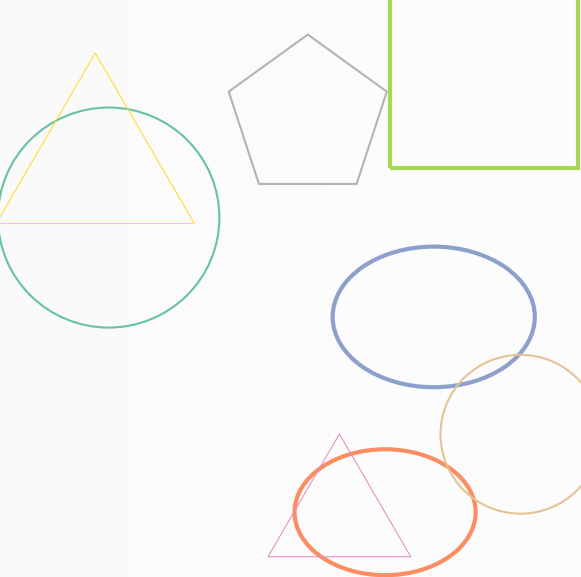[{"shape": "circle", "thickness": 1, "radius": 0.95, "center": [0.187, 0.622]}, {"shape": "oval", "thickness": 2, "radius": 0.78, "center": [0.663, 0.112]}, {"shape": "oval", "thickness": 2, "radius": 0.87, "center": [0.746, 0.45]}, {"shape": "triangle", "thickness": 0.5, "radius": 0.71, "center": [0.584, 0.106]}, {"shape": "square", "thickness": 2, "radius": 0.81, "center": [0.832, 0.871]}, {"shape": "triangle", "thickness": 0.5, "radius": 0.98, "center": [0.164, 0.71]}, {"shape": "circle", "thickness": 1, "radius": 0.69, "center": [0.895, 0.247]}, {"shape": "pentagon", "thickness": 1, "radius": 0.71, "center": [0.529, 0.796]}]